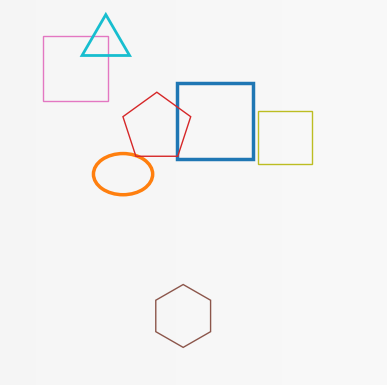[{"shape": "square", "thickness": 2.5, "radius": 0.49, "center": [0.554, 0.686]}, {"shape": "oval", "thickness": 2.5, "radius": 0.38, "center": [0.318, 0.548]}, {"shape": "pentagon", "thickness": 1, "radius": 0.46, "center": [0.405, 0.669]}, {"shape": "hexagon", "thickness": 1, "radius": 0.41, "center": [0.473, 0.179]}, {"shape": "square", "thickness": 1, "radius": 0.42, "center": [0.195, 0.822]}, {"shape": "square", "thickness": 1, "radius": 0.35, "center": [0.735, 0.643]}, {"shape": "triangle", "thickness": 2, "radius": 0.35, "center": [0.273, 0.891]}]